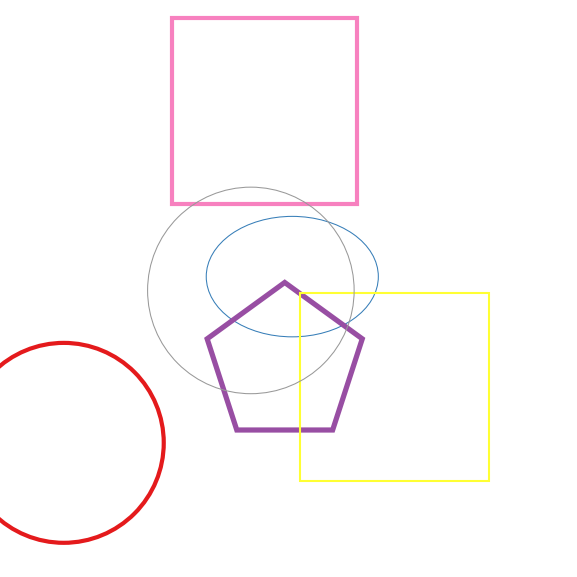[{"shape": "circle", "thickness": 2, "radius": 0.87, "center": [0.11, 0.232]}, {"shape": "oval", "thickness": 0.5, "radius": 0.74, "center": [0.506, 0.52]}, {"shape": "pentagon", "thickness": 2.5, "radius": 0.71, "center": [0.493, 0.369]}, {"shape": "square", "thickness": 1, "radius": 0.82, "center": [0.683, 0.329]}, {"shape": "square", "thickness": 2, "radius": 0.8, "center": [0.458, 0.807]}, {"shape": "circle", "thickness": 0.5, "radius": 0.89, "center": [0.434, 0.496]}]